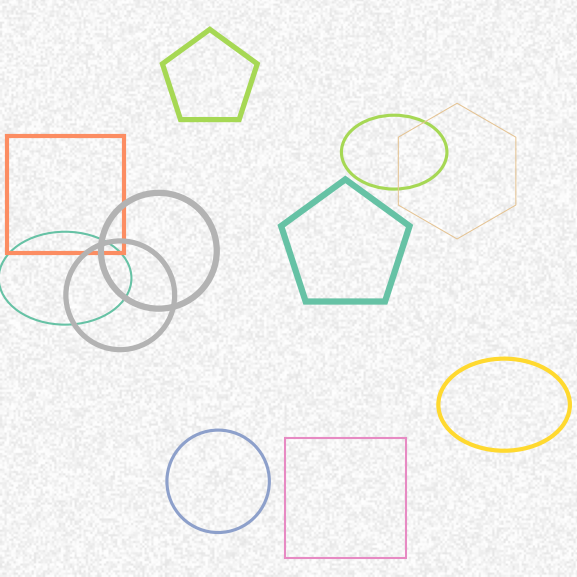[{"shape": "oval", "thickness": 1, "radius": 0.57, "center": [0.113, 0.517]}, {"shape": "pentagon", "thickness": 3, "radius": 0.58, "center": [0.598, 0.572]}, {"shape": "square", "thickness": 2, "radius": 0.51, "center": [0.113, 0.663]}, {"shape": "circle", "thickness": 1.5, "radius": 0.44, "center": [0.378, 0.166]}, {"shape": "square", "thickness": 1, "radius": 0.52, "center": [0.598, 0.137]}, {"shape": "oval", "thickness": 1.5, "radius": 0.46, "center": [0.683, 0.736]}, {"shape": "pentagon", "thickness": 2.5, "radius": 0.43, "center": [0.363, 0.862]}, {"shape": "oval", "thickness": 2, "radius": 0.57, "center": [0.873, 0.298]}, {"shape": "hexagon", "thickness": 0.5, "radius": 0.59, "center": [0.791, 0.703]}, {"shape": "circle", "thickness": 3, "radius": 0.5, "center": [0.275, 0.565]}, {"shape": "circle", "thickness": 2.5, "radius": 0.47, "center": [0.208, 0.488]}]